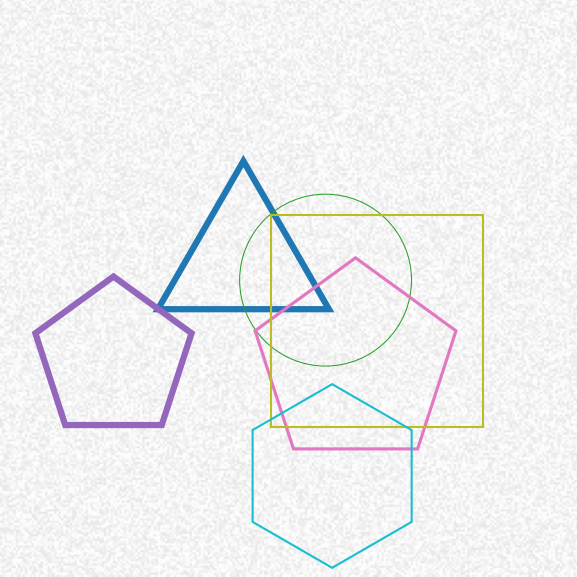[{"shape": "triangle", "thickness": 3, "radius": 0.85, "center": [0.422, 0.549]}, {"shape": "circle", "thickness": 0.5, "radius": 0.74, "center": [0.564, 0.514]}, {"shape": "pentagon", "thickness": 3, "radius": 0.71, "center": [0.197, 0.378]}, {"shape": "pentagon", "thickness": 1.5, "radius": 0.91, "center": [0.616, 0.37]}, {"shape": "square", "thickness": 1, "radius": 0.92, "center": [0.652, 0.444]}, {"shape": "hexagon", "thickness": 1, "radius": 0.8, "center": [0.575, 0.175]}]